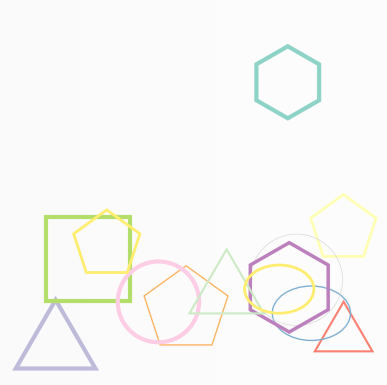[{"shape": "hexagon", "thickness": 3, "radius": 0.47, "center": [0.743, 0.786]}, {"shape": "pentagon", "thickness": 2, "radius": 0.44, "center": [0.886, 0.406]}, {"shape": "triangle", "thickness": 3, "radius": 0.59, "center": [0.144, 0.102]}, {"shape": "triangle", "thickness": 1.5, "radius": 0.43, "center": [0.887, 0.13]}, {"shape": "oval", "thickness": 1, "radius": 0.5, "center": [0.804, 0.186]}, {"shape": "pentagon", "thickness": 1, "radius": 0.57, "center": [0.48, 0.196]}, {"shape": "square", "thickness": 3, "radius": 0.54, "center": [0.228, 0.327]}, {"shape": "circle", "thickness": 3, "radius": 0.52, "center": [0.409, 0.216]}, {"shape": "circle", "thickness": 0.5, "radius": 0.59, "center": [0.765, 0.273]}, {"shape": "hexagon", "thickness": 2.5, "radius": 0.58, "center": [0.746, 0.254]}, {"shape": "triangle", "thickness": 1.5, "radius": 0.55, "center": [0.585, 0.241]}, {"shape": "pentagon", "thickness": 2, "radius": 0.45, "center": [0.276, 0.365]}, {"shape": "oval", "thickness": 2, "radius": 0.45, "center": [0.721, 0.249]}]